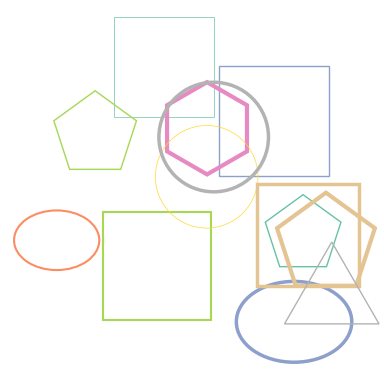[{"shape": "pentagon", "thickness": 1, "radius": 0.52, "center": [0.787, 0.391]}, {"shape": "square", "thickness": 0.5, "radius": 0.65, "center": [0.426, 0.825]}, {"shape": "oval", "thickness": 1.5, "radius": 0.55, "center": [0.147, 0.376]}, {"shape": "square", "thickness": 1, "radius": 0.71, "center": [0.712, 0.686]}, {"shape": "oval", "thickness": 2.5, "radius": 0.75, "center": [0.764, 0.164]}, {"shape": "hexagon", "thickness": 3, "radius": 0.6, "center": [0.538, 0.667]}, {"shape": "square", "thickness": 1.5, "radius": 0.7, "center": [0.408, 0.308]}, {"shape": "pentagon", "thickness": 1, "radius": 0.56, "center": [0.247, 0.651]}, {"shape": "circle", "thickness": 0.5, "radius": 0.67, "center": [0.537, 0.541]}, {"shape": "square", "thickness": 2.5, "radius": 0.66, "center": [0.801, 0.39]}, {"shape": "pentagon", "thickness": 3, "radius": 0.67, "center": [0.847, 0.366]}, {"shape": "triangle", "thickness": 1, "radius": 0.71, "center": [0.862, 0.23]}, {"shape": "circle", "thickness": 2.5, "radius": 0.71, "center": [0.555, 0.644]}]